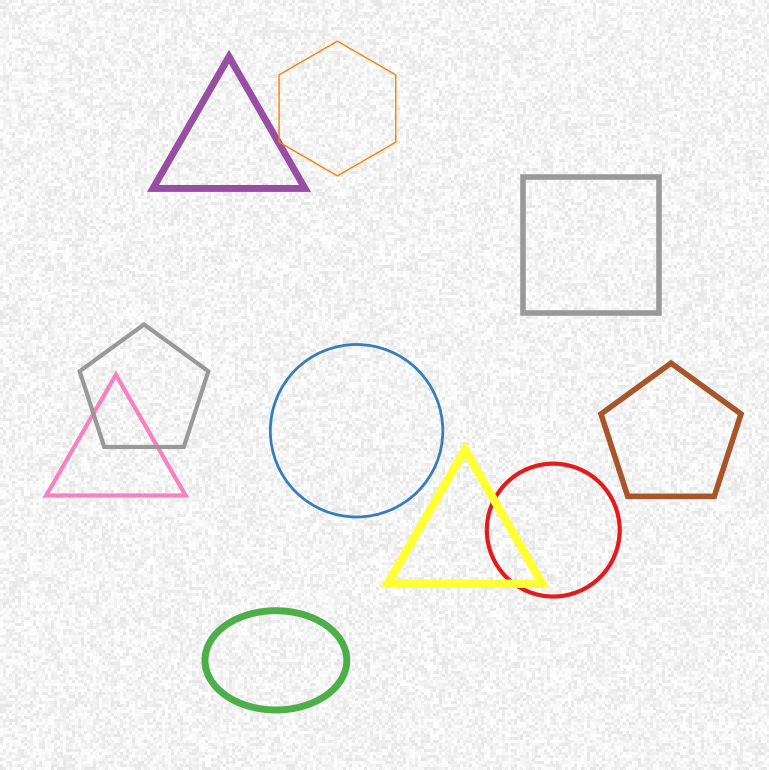[{"shape": "circle", "thickness": 1.5, "radius": 0.43, "center": [0.719, 0.312]}, {"shape": "circle", "thickness": 1, "radius": 0.56, "center": [0.463, 0.441]}, {"shape": "oval", "thickness": 2.5, "radius": 0.46, "center": [0.358, 0.142]}, {"shape": "triangle", "thickness": 2.5, "radius": 0.57, "center": [0.297, 0.812]}, {"shape": "hexagon", "thickness": 0.5, "radius": 0.44, "center": [0.438, 0.859]}, {"shape": "triangle", "thickness": 3, "radius": 0.58, "center": [0.604, 0.3]}, {"shape": "pentagon", "thickness": 2, "radius": 0.48, "center": [0.871, 0.433]}, {"shape": "triangle", "thickness": 1.5, "radius": 0.52, "center": [0.151, 0.409]}, {"shape": "square", "thickness": 2, "radius": 0.44, "center": [0.768, 0.682]}, {"shape": "pentagon", "thickness": 1.5, "radius": 0.44, "center": [0.187, 0.491]}]